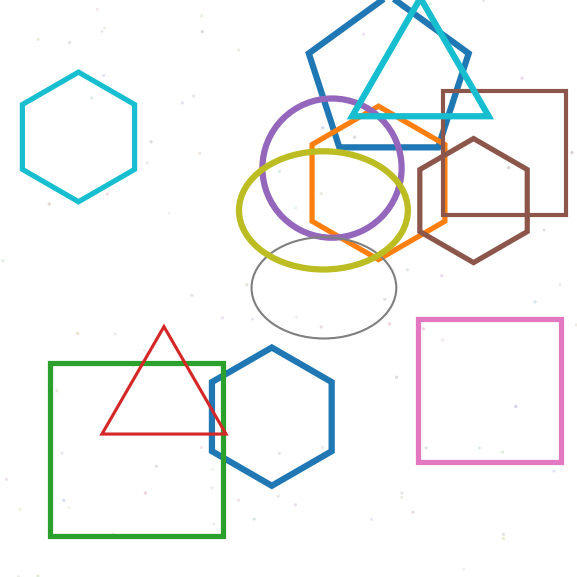[{"shape": "pentagon", "thickness": 3, "radius": 0.73, "center": [0.673, 0.862]}, {"shape": "hexagon", "thickness": 3, "radius": 0.6, "center": [0.471, 0.278]}, {"shape": "hexagon", "thickness": 2.5, "radius": 0.66, "center": [0.655, 0.682]}, {"shape": "square", "thickness": 2.5, "radius": 0.75, "center": [0.236, 0.221]}, {"shape": "triangle", "thickness": 1.5, "radius": 0.62, "center": [0.284, 0.31]}, {"shape": "circle", "thickness": 3, "radius": 0.6, "center": [0.575, 0.708]}, {"shape": "square", "thickness": 2, "radius": 0.53, "center": [0.873, 0.734]}, {"shape": "hexagon", "thickness": 2.5, "radius": 0.54, "center": [0.82, 0.652]}, {"shape": "square", "thickness": 2.5, "radius": 0.62, "center": [0.847, 0.323]}, {"shape": "oval", "thickness": 1, "radius": 0.63, "center": [0.561, 0.501]}, {"shape": "oval", "thickness": 3, "radius": 0.73, "center": [0.56, 0.635]}, {"shape": "hexagon", "thickness": 2.5, "radius": 0.56, "center": [0.136, 0.762]}, {"shape": "triangle", "thickness": 3, "radius": 0.68, "center": [0.728, 0.866]}]